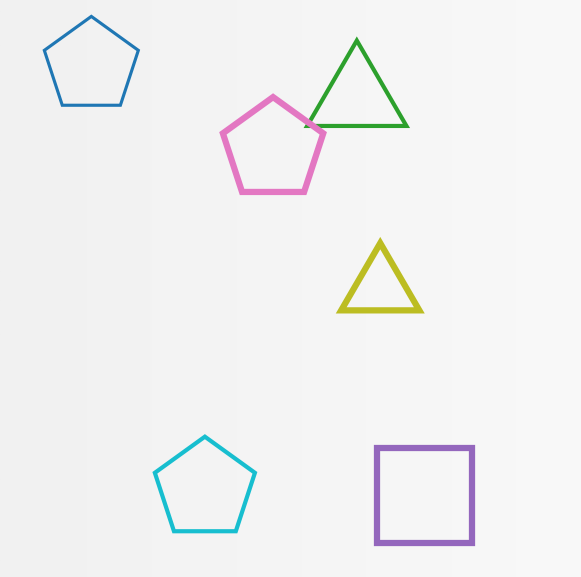[{"shape": "pentagon", "thickness": 1.5, "radius": 0.43, "center": [0.157, 0.886]}, {"shape": "triangle", "thickness": 2, "radius": 0.49, "center": [0.614, 0.83]}, {"shape": "square", "thickness": 3, "radius": 0.41, "center": [0.73, 0.141]}, {"shape": "pentagon", "thickness": 3, "radius": 0.45, "center": [0.47, 0.74]}, {"shape": "triangle", "thickness": 3, "radius": 0.39, "center": [0.654, 0.501]}, {"shape": "pentagon", "thickness": 2, "radius": 0.45, "center": [0.352, 0.152]}]